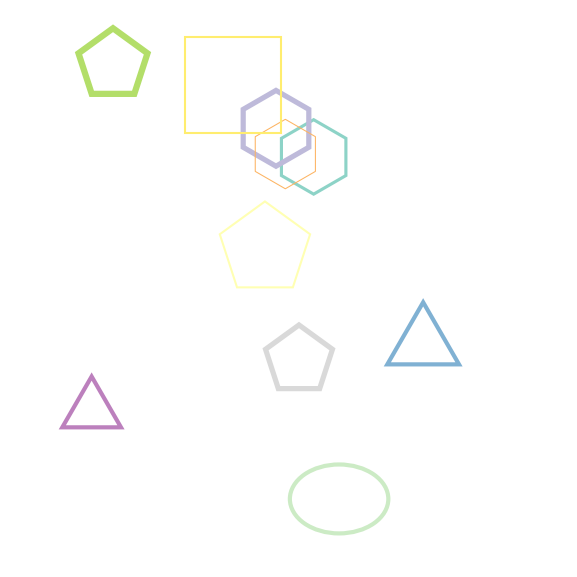[{"shape": "hexagon", "thickness": 1.5, "radius": 0.32, "center": [0.543, 0.727]}, {"shape": "pentagon", "thickness": 1, "radius": 0.41, "center": [0.459, 0.568]}, {"shape": "hexagon", "thickness": 2.5, "radius": 0.33, "center": [0.478, 0.777]}, {"shape": "triangle", "thickness": 2, "radius": 0.36, "center": [0.733, 0.404]}, {"shape": "hexagon", "thickness": 0.5, "radius": 0.3, "center": [0.494, 0.732]}, {"shape": "pentagon", "thickness": 3, "radius": 0.31, "center": [0.196, 0.887]}, {"shape": "pentagon", "thickness": 2.5, "radius": 0.3, "center": [0.518, 0.375]}, {"shape": "triangle", "thickness": 2, "radius": 0.29, "center": [0.159, 0.289]}, {"shape": "oval", "thickness": 2, "radius": 0.43, "center": [0.587, 0.135]}, {"shape": "square", "thickness": 1, "radius": 0.42, "center": [0.403, 0.852]}]